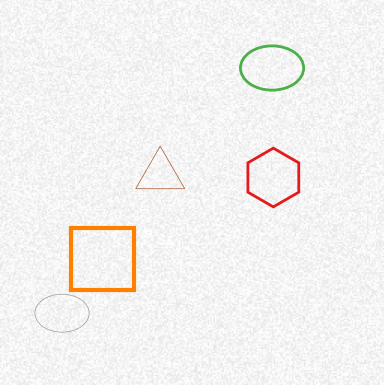[{"shape": "hexagon", "thickness": 2, "radius": 0.38, "center": [0.71, 0.539]}, {"shape": "oval", "thickness": 2, "radius": 0.41, "center": [0.707, 0.823]}, {"shape": "square", "thickness": 3, "radius": 0.4, "center": [0.266, 0.327]}, {"shape": "triangle", "thickness": 0.5, "radius": 0.37, "center": [0.416, 0.547]}, {"shape": "oval", "thickness": 0.5, "radius": 0.35, "center": [0.161, 0.187]}]